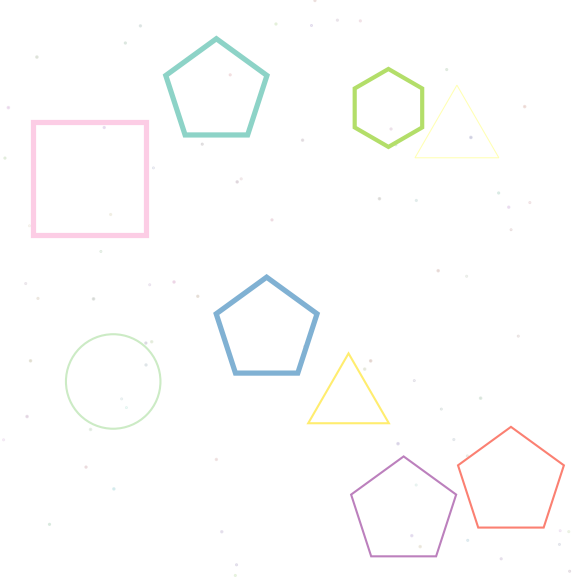[{"shape": "pentagon", "thickness": 2.5, "radius": 0.46, "center": [0.375, 0.84]}, {"shape": "triangle", "thickness": 0.5, "radius": 0.42, "center": [0.791, 0.768]}, {"shape": "pentagon", "thickness": 1, "radius": 0.48, "center": [0.885, 0.164]}, {"shape": "pentagon", "thickness": 2.5, "radius": 0.46, "center": [0.462, 0.427]}, {"shape": "hexagon", "thickness": 2, "radius": 0.34, "center": [0.673, 0.812]}, {"shape": "square", "thickness": 2.5, "radius": 0.49, "center": [0.155, 0.69]}, {"shape": "pentagon", "thickness": 1, "radius": 0.48, "center": [0.699, 0.113]}, {"shape": "circle", "thickness": 1, "radius": 0.41, "center": [0.196, 0.339]}, {"shape": "triangle", "thickness": 1, "radius": 0.4, "center": [0.604, 0.307]}]